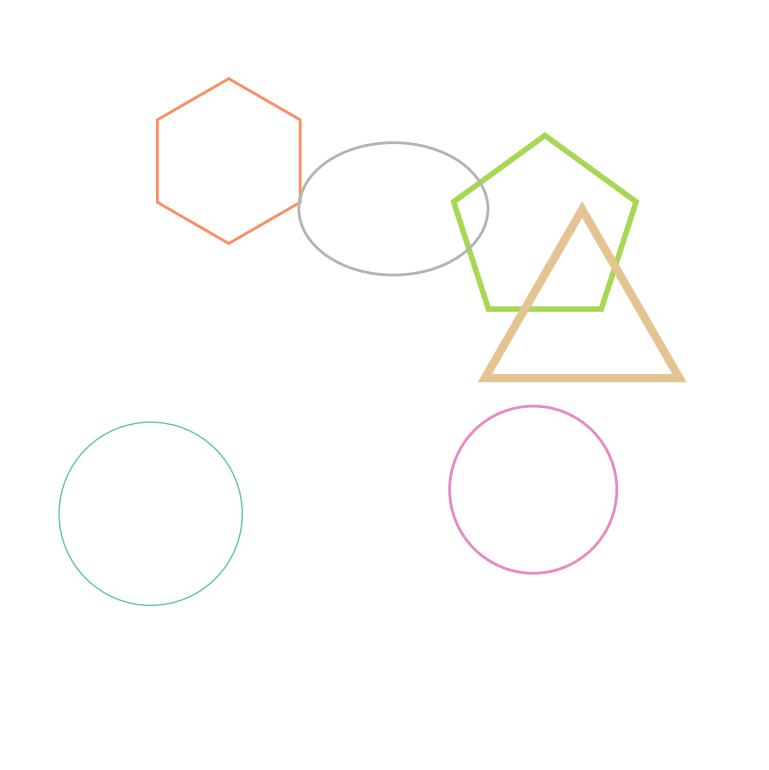[{"shape": "circle", "thickness": 0.5, "radius": 0.59, "center": [0.196, 0.333]}, {"shape": "hexagon", "thickness": 1, "radius": 0.54, "center": [0.297, 0.791]}, {"shape": "circle", "thickness": 1, "radius": 0.54, "center": [0.692, 0.364]}, {"shape": "pentagon", "thickness": 2, "radius": 0.62, "center": [0.708, 0.699]}, {"shape": "triangle", "thickness": 3, "radius": 0.73, "center": [0.756, 0.582]}, {"shape": "oval", "thickness": 1, "radius": 0.61, "center": [0.511, 0.729]}]